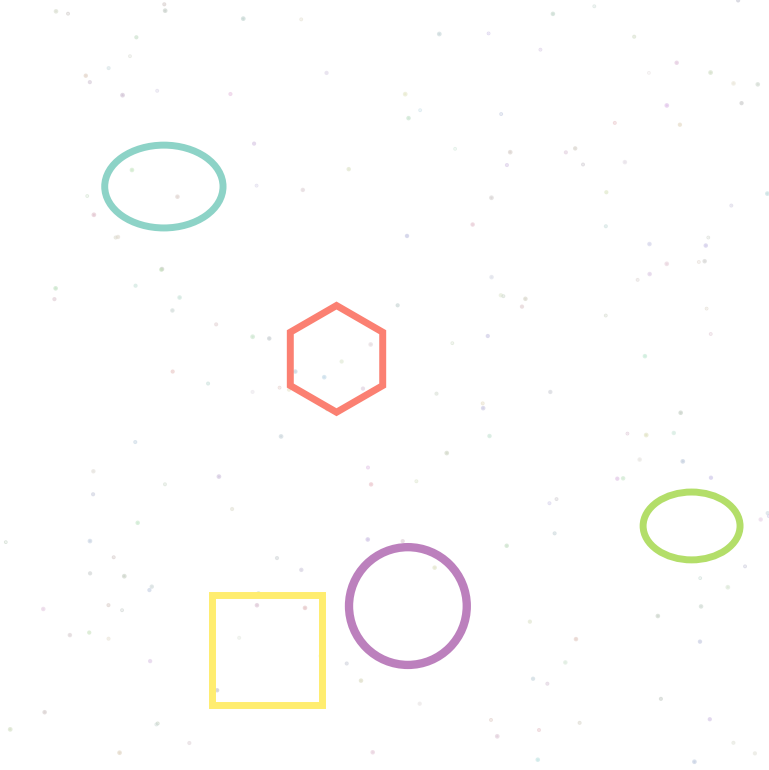[{"shape": "oval", "thickness": 2.5, "radius": 0.38, "center": [0.213, 0.758]}, {"shape": "hexagon", "thickness": 2.5, "radius": 0.35, "center": [0.437, 0.534]}, {"shape": "oval", "thickness": 2.5, "radius": 0.31, "center": [0.898, 0.317]}, {"shape": "circle", "thickness": 3, "radius": 0.38, "center": [0.53, 0.213]}, {"shape": "square", "thickness": 2.5, "radius": 0.36, "center": [0.347, 0.155]}]